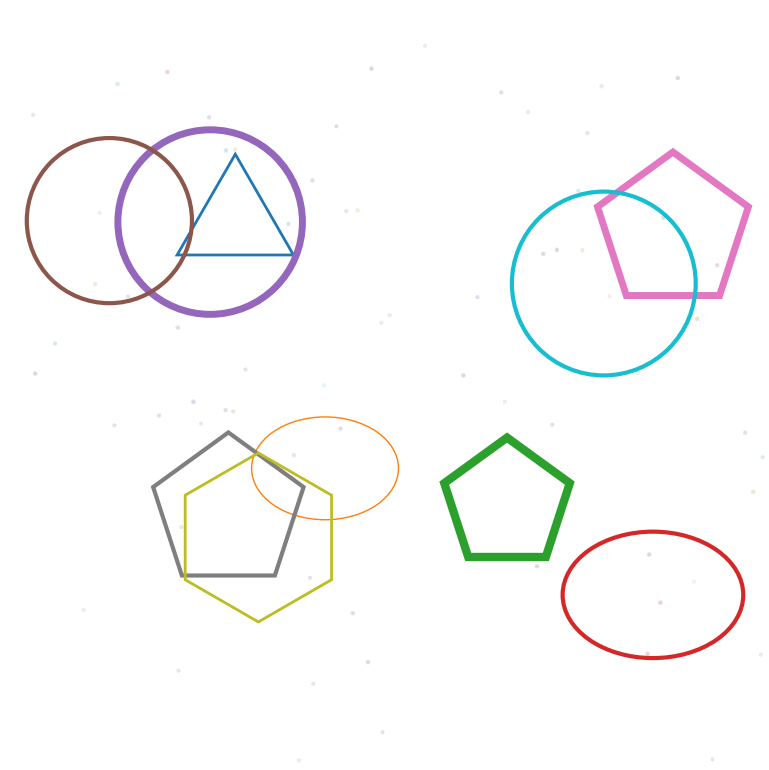[{"shape": "triangle", "thickness": 1, "radius": 0.44, "center": [0.306, 0.712]}, {"shape": "oval", "thickness": 0.5, "radius": 0.48, "center": [0.422, 0.392]}, {"shape": "pentagon", "thickness": 3, "radius": 0.43, "center": [0.658, 0.346]}, {"shape": "oval", "thickness": 1.5, "radius": 0.59, "center": [0.848, 0.227]}, {"shape": "circle", "thickness": 2.5, "radius": 0.6, "center": [0.273, 0.712]}, {"shape": "circle", "thickness": 1.5, "radius": 0.54, "center": [0.142, 0.713]}, {"shape": "pentagon", "thickness": 2.5, "radius": 0.52, "center": [0.874, 0.7]}, {"shape": "pentagon", "thickness": 1.5, "radius": 0.51, "center": [0.297, 0.336]}, {"shape": "hexagon", "thickness": 1, "radius": 0.55, "center": [0.336, 0.302]}, {"shape": "circle", "thickness": 1.5, "radius": 0.6, "center": [0.784, 0.632]}]